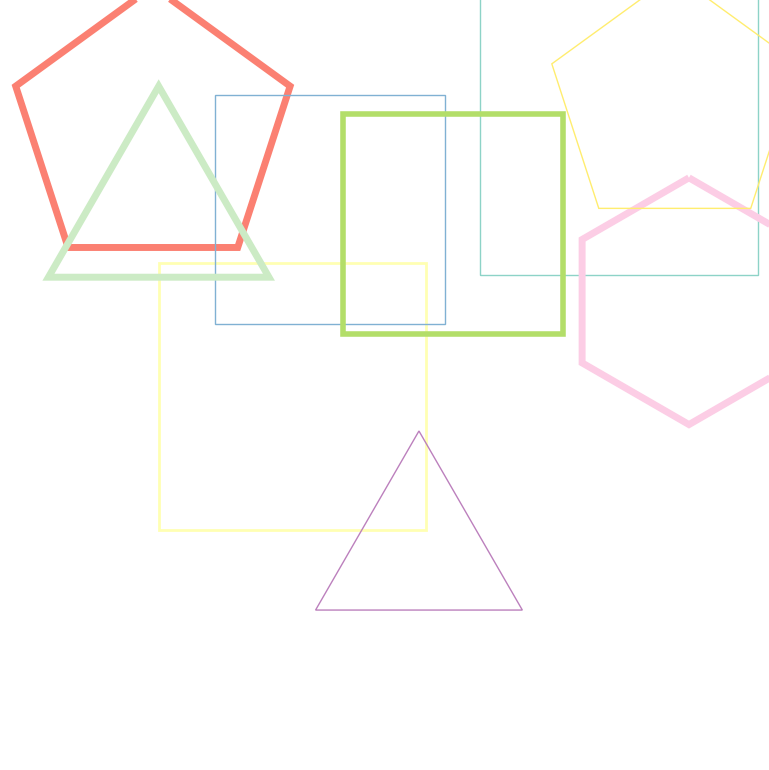[{"shape": "square", "thickness": 0.5, "radius": 0.9, "center": [0.804, 0.824]}, {"shape": "square", "thickness": 1, "radius": 0.87, "center": [0.38, 0.485]}, {"shape": "pentagon", "thickness": 2.5, "radius": 0.94, "center": [0.199, 0.83]}, {"shape": "square", "thickness": 0.5, "radius": 0.75, "center": [0.428, 0.728]}, {"shape": "square", "thickness": 2, "radius": 0.71, "center": [0.589, 0.709]}, {"shape": "hexagon", "thickness": 2.5, "radius": 0.8, "center": [0.895, 0.609]}, {"shape": "triangle", "thickness": 0.5, "radius": 0.78, "center": [0.544, 0.285]}, {"shape": "triangle", "thickness": 2.5, "radius": 0.83, "center": [0.206, 0.723]}, {"shape": "pentagon", "thickness": 0.5, "radius": 0.84, "center": [0.876, 0.865]}]